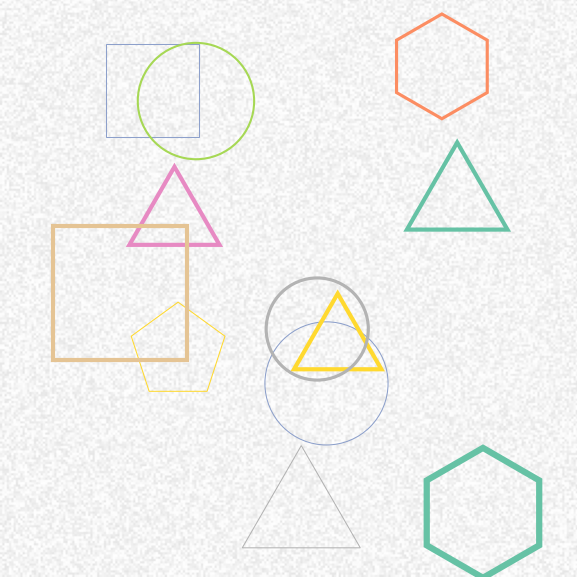[{"shape": "hexagon", "thickness": 3, "radius": 0.56, "center": [0.836, 0.111]}, {"shape": "triangle", "thickness": 2, "radius": 0.5, "center": [0.792, 0.652]}, {"shape": "hexagon", "thickness": 1.5, "radius": 0.45, "center": [0.765, 0.884]}, {"shape": "circle", "thickness": 0.5, "radius": 0.53, "center": [0.565, 0.335]}, {"shape": "square", "thickness": 0.5, "radius": 0.4, "center": [0.263, 0.842]}, {"shape": "triangle", "thickness": 2, "radius": 0.45, "center": [0.302, 0.62]}, {"shape": "circle", "thickness": 1, "radius": 0.5, "center": [0.339, 0.824]}, {"shape": "pentagon", "thickness": 0.5, "radius": 0.43, "center": [0.308, 0.391]}, {"shape": "triangle", "thickness": 2, "radius": 0.44, "center": [0.585, 0.403]}, {"shape": "square", "thickness": 2, "radius": 0.58, "center": [0.208, 0.492]}, {"shape": "triangle", "thickness": 0.5, "radius": 0.59, "center": [0.522, 0.11]}, {"shape": "circle", "thickness": 1.5, "radius": 0.44, "center": [0.549, 0.429]}]